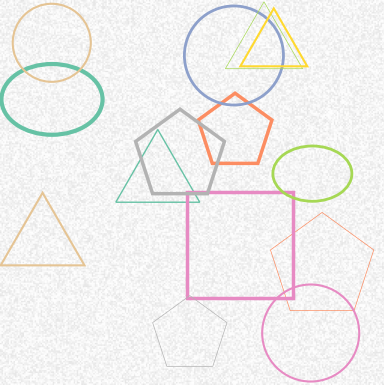[{"shape": "oval", "thickness": 3, "radius": 0.66, "center": [0.135, 0.742]}, {"shape": "triangle", "thickness": 1, "radius": 0.63, "center": [0.41, 0.538]}, {"shape": "pentagon", "thickness": 2.5, "radius": 0.5, "center": [0.611, 0.657]}, {"shape": "pentagon", "thickness": 0.5, "radius": 0.71, "center": [0.837, 0.307]}, {"shape": "circle", "thickness": 2, "radius": 0.64, "center": [0.608, 0.856]}, {"shape": "square", "thickness": 2.5, "radius": 0.69, "center": [0.623, 0.363]}, {"shape": "circle", "thickness": 1.5, "radius": 0.63, "center": [0.807, 0.135]}, {"shape": "oval", "thickness": 2, "radius": 0.51, "center": [0.811, 0.549]}, {"shape": "triangle", "thickness": 0.5, "radius": 0.58, "center": [0.686, 0.879]}, {"shape": "triangle", "thickness": 1.5, "radius": 0.5, "center": [0.711, 0.878]}, {"shape": "circle", "thickness": 1.5, "radius": 0.51, "center": [0.134, 0.889]}, {"shape": "triangle", "thickness": 1.5, "radius": 0.63, "center": [0.111, 0.374]}, {"shape": "pentagon", "thickness": 0.5, "radius": 0.51, "center": [0.493, 0.131]}, {"shape": "pentagon", "thickness": 2.5, "radius": 0.61, "center": [0.468, 0.595]}]